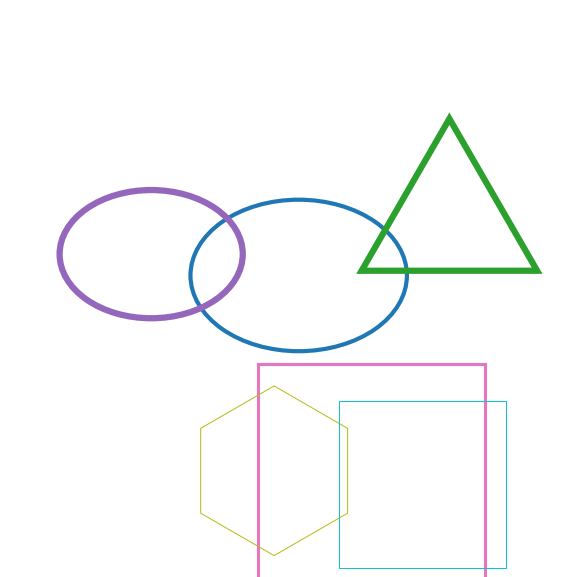[{"shape": "oval", "thickness": 2, "radius": 0.94, "center": [0.517, 0.522]}, {"shape": "triangle", "thickness": 3, "radius": 0.88, "center": [0.778, 0.618]}, {"shape": "oval", "thickness": 3, "radius": 0.79, "center": [0.262, 0.559]}, {"shape": "square", "thickness": 1.5, "radius": 0.98, "center": [0.644, 0.172]}, {"shape": "hexagon", "thickness": 0.5, "radius": 0.73, "center": [0.475, 0.184]}, {"shape": "square", "thickness": 0.5, "radius": 0.72, "center": [0.732, 0.161]}]